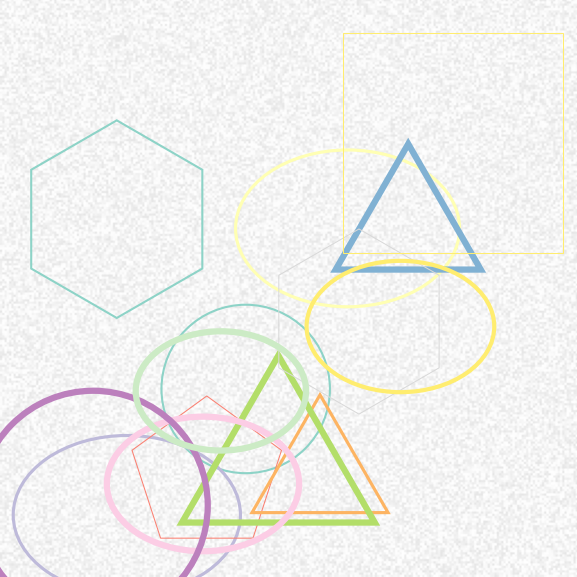[{"shape": "circle", "thickness": 1, "radius": 0.73, "center": [0.425, 0.326]}, {"shape": "hexagon", "thickness": 1, "radius": 0.86, "center": [0.202, 0.62]}, {"shape": "oval", "thickness": 1.5, "radius": 0.97, "center": [0.602, 0.604]}, {"shape": "oval", "thickness": 1.5, "radius": 0.98, "center": [0.22, 0.107]}, {"shape": "pentagon", "thickness": 0.5, "radius": 0.68, "center": [0.358, 0.177]}, {"shape": "triangle", "thickness": 3, "radius": 0.73, "center": [0.707, 0.605]}, {"shape": "triangle", "thickness": 1.5, "radius": 0.68, "center": [0.554, 0.179]}, {"shape": "triangle", "thickness": 3, "radius": 0.96, "center": [0.482, 0.191]}, {"shape": "oval", "thickness": 3, "radius": 0.83, "center": [0.351, 0.161]}, {"shape": "hexagon", "thickness": 0.5, "radius": 0.8, "center": [0.622, 0.442]}, {"shape": "circle", "thickness": 3, "radius": 0.99, "center": [0.161, 0.124]}, {"shape": "oval", "thickness": 3, "radius": 0.74, "center": [0.382, 0.322]}, {"shape": "square", "thickness": 0.5, "radius": 0.95, "center": [0.785, 0.751]}, {"shape": "oval", "thickness": 2, "radius": 0.81, "center": [0.693, 0.434]}]